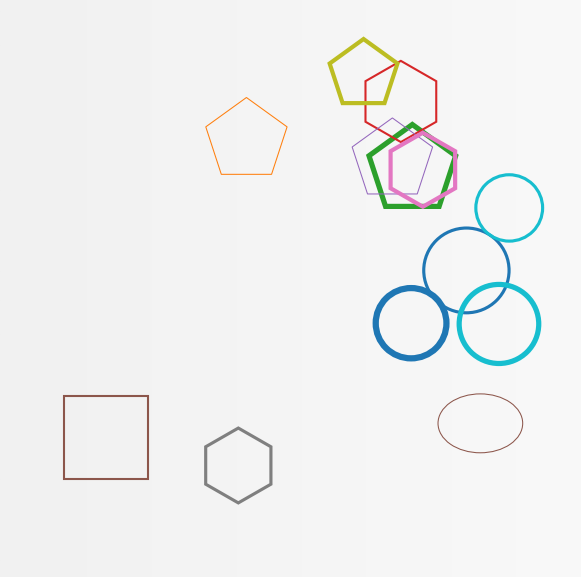[{"shape": "circle", "thickness": 3, "radius": 0.3, "center": [0.707, 0.439]}, {"shape": "circle", "thickness": 1.5, "radius": 0.37, "center": [0.802, 0.531]}, {"shape": "pentagon", "thickness": 0.5, "radius": 0.37, "center": [0.424, 0.757]}, {"shape": "pentagon", "thickness": 2.5, "radius": 0.39, "center": [0.709, 0.705]}, {"shape": "hexagon", "thickness": 1, "radius": 0.35, "center": [0.69, 0.823]}, {"shape": "pentagon", "thickness": 0.5, "radius": 0.36, "center": [0.675, 0.722]}, {"shape": "oval", "thickness": 0.5, "radius": 0.36, "center": [0.826, 0.266]}, {"shape": "square", "thickness": 1, "radius": 0.36, "center": [0.182, 0.241]}, {"shape": "hexagon", "thickness": 2, "radius": 0.32, "center": [0.728, 0.705]}, {"shape": "hexagon", "thickness": 1.5, "radius": 0.32, "center": [0.41, 0.193]}, {"shape": "pentagon", "thickness": 2, "radius": 0.31, "center": [0.625, 0.87]}, {"shape": "circle", "thickness": 1.5, "radius": 0.29, "center": [0.876, 0.639]}, {"shape": "circle", "thickness": 2.5, "radius": 0.34, "center": [0.858, 0.438]}]